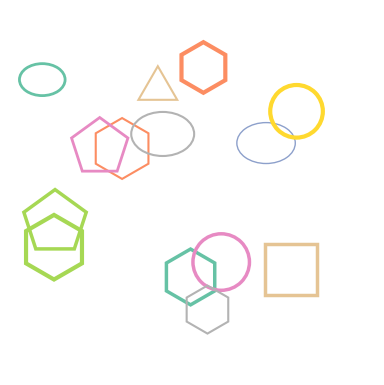[{"shape": "oval", "thickness": 2, "radius": 0.3, "center": [0.11, 0.793]}, {"shape": "hexagon", "thickness": 2.5, "radius": 0.36, "center": [0.495, 0.281]}, {"shape": "hexagon", "thickness": 1.5, "radius": 0.4, "center": [0.317, 0.614]}, {"shape": "hexagon", "thickness": 3, "radius": 0.33, "center": [0.528, 0.825]}, {"shape": "oval", "thickness": 1, "radius": 0.38, "center": [0.691, 0.628]}, {"shape": "circle", "thickness": 2.5, "radius": 0.37, "center": [0.575, 0.319]}, {"shape": "pentagon", "thickness": 2, "radius": 0.39, "center": [0.259, 0.618]}, {"shape": "hexagon", "thickness": 3, "radius": 0.42, "center": [0.14, 0.358]}, {"shape": "pentagon", "thickness": 2.5, "radius": 0.43, "center": [0.143, 0.422]}, {"shape": "circle", "thickness": 3, "radius": 0.34, "center": [0.77, 0.711]}, {"shape": "square", "thickness": 2.5, "radius": 0.34, "center": [0.756, 0.3]}, {"shape": "triangle", "thickness": 1.5, "radius": 0.29, "center": [0.41, 0.77]}, {"shape": "oval", "thickness": 1.5, "radius": 0.41, "center": [0.423, 0.652]}, {"shape": "hexagon", "thickness": 1.5, "radius": 0.31, "center": [0.539, 0.196]}]